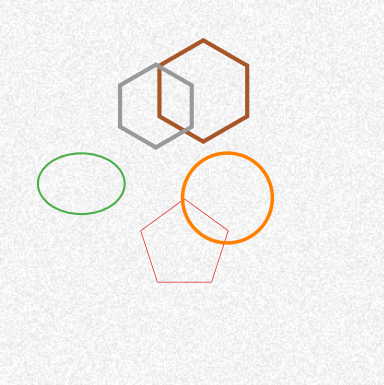[{"shape": "pentagon", "thickness": 0.5, "radius": 0.6, "center": [0.479, 0.364]}, {"shape": "oval", "thickness": 1.5, "radius": 0.56, "center": [0.211, 0.523]}, {"shape": "circle", "thickness": 2.5, "radius": 0.58, "center": [0.591, 0.486]}, {"shape": "hexagon", "thickness": 3, "radius": 0.66, "center": [0.528, 0.764]}, {"shape": "hexagon", "thickness": 3, "radius": 0.54, "center": [0.405, 0.725]}]